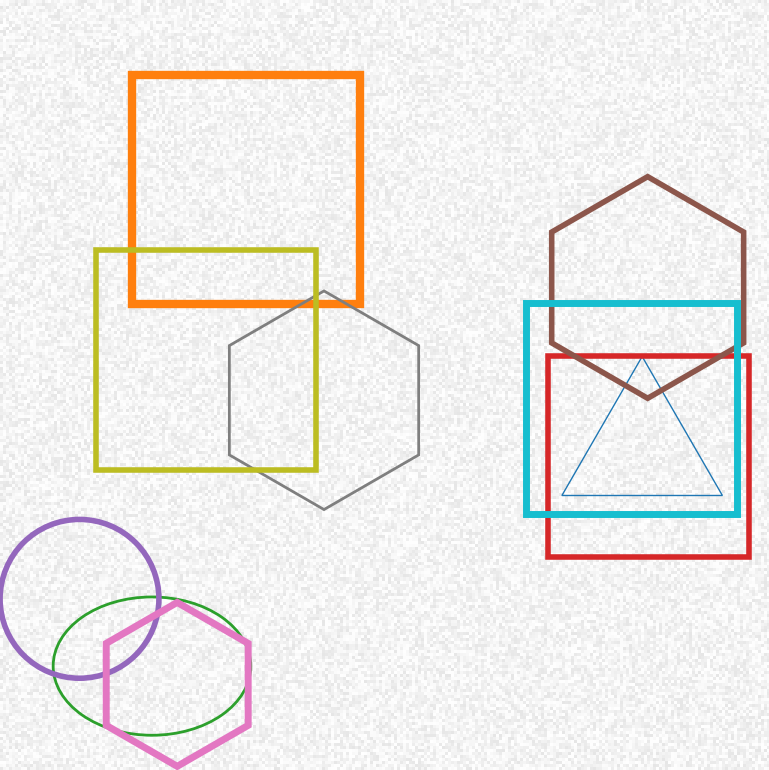[{"shape": "triangle", "thickness": 0.5, "radius": 0.6, "center": [0.834, 0.417]}, {"shape": "square", "thickness": 3, "radius": 0.74, "center": [0.32, 0.754]}, {"shape": "oval", "thickness": 1, "radius": 0.64, "center": [0.197, 0.135]}, {"shape": "square", "thickness": 2, "radius": 0.65, "center": [0.842, 0.407]}, {"shape": "circle", "thickness": 2, "radius": 0.52, "center": [0.103, 0.222]}, {"shape": "hexagon", "thickness": 2, "radius": 0.72, "center": [0.841, 0.627]}, {"shape": "hexagon", "thickness": 2.5, "radius": 0.53, "center": [0.23, 0.111]}, {"shape": "hexagon", "thickness": 1, "radius": 0.71, "center": [0.421, 0.48]}, {"shape": "square", "thickness": 2, "radius": 0.71, "center": [0.267, 0.532]}, {"shape": "square", "thickness": 2.5, "radius": 0.69, "center": [0.82, 0.469]}]